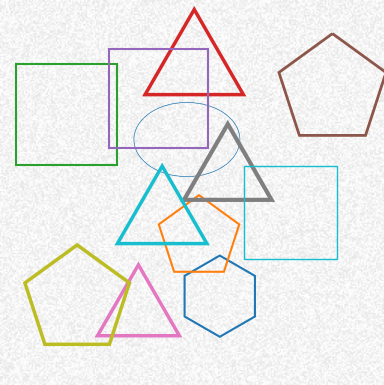[{"shape": "hexagon", "thickness": 1.5, "radius": 0.53, "center": [0.571, 0.231]}, {"shape": "oval", "thickness": 0.5, "radius": 0.69, "center": [0.485, 0.638]}, {"shape": "pentagon", "thickness": 1.5, "radius": 0.55, "center": [0.517, 0.383]}, {"shape": "square", "thickness": 1.5, "radius": 0.65, "center": [0.172, 0.702]}, {"shape": "triangle", "thickness": 2.5, "radius": 0.74, "center": [0.505, 0.828]}, {"shape": "square", "thickness": 1.5, "radius": 0.64, "center": [0.412, 0.743]}, {"shape": "pentagon", "thickness": 2, "radius": 0.73, "center": [0.864, 0.767]}, {"shape": "triangle", "thickness": 2.5, "radius": 0.61, "center": [0.36, 0.189]}, {"shape": "triangle", "thickness": 3, "radius": 0.66, "center": [0.592, 0.547]}, {"shape": "pentagon", "thickness": 2.5, "radius": 0.71, "center": [0.2, 0.221]}, {"shape": "square", "thickness": 1, "radius": 0.6, "center": [0.755, 0.448]}, {"shape": "triangle", "thickness": 2.5, "radius": 0.67, "center": [0.421, 0.434]}]